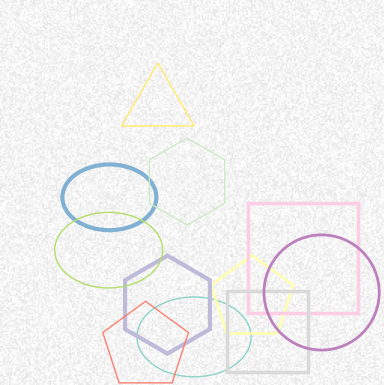[{"shape": "oval", "thickness": 1, "radius": 0.74, "center": [0.504, 0.125]}, {"shape": "pentagon", "thickness": 2, "radius": 0.56, "center": [0.655, 0.225]}, {"shape": "hexagon", "thickness": 3, "radius": 0.64, "center": [0.435, 0.209]}, {"shape": "pentagon", "thickness": 1, "radius": 0.59, "center": [0.378, 0.1]}, {"shape": "oval", "thickness": 3, "radius": 0.61, "center": [0.284, 0.487]}, {"shape": "oval", "thickness": 1, "radius": 0.7, "center": [0.282, 0.35]}, {"shape": "square", "thickness": 2.5, "radius": 0.71, "center": [0.787, 0.33]}, {"shape": "square", "thickness": 2.5, "radius": 0.53, "center": [0.696, 0.139]}, {"shape": "circle", "thickness": 2, "radius": 0.75, "center": [0.835, 0.24]}, {"shape": "hexagon", "thickness": 1, "radius": 0.56, "center": [0.486, 0.528]}, {"shape": "triangle", "thickness": 1, "radius": 0.54, "center": [0.41, 0.727]}]